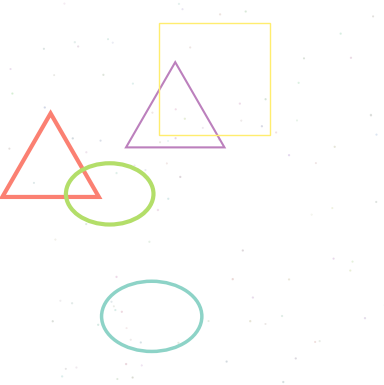[{"shape": "oval", "thickness": 2.5, "radius": 0.65, "center": [0.394, 0.178]}, {"shape": "triangle", "thickness": 3, "radius": 0.72, "center": [0.131, 0.561]}, {"shape": "oval", "thickness": 3, "radius": 0.57, "center": [0.285, 0.496]}, {"shape": "triangle", "thickness": 1.5, "radius": 0.74, "center": [0.455, 0.691]}, {"shape": "square", "thickness": 1, "radius": 0.73, "center": [0.557, 0.796]}]